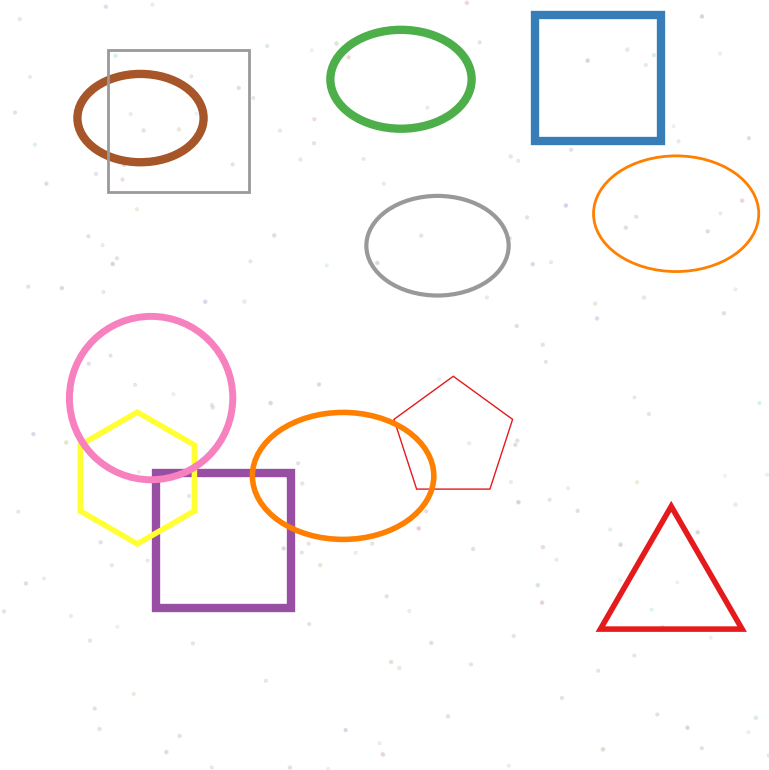[{"shape": "triangle", "thickness": 2, "radius": 0.53, "center": [0.872, 0.236]}, {"shape": "pentagon", "thickness": 0.5, "radius": 0.41, "center": [0.589, 0.43]}, {"shape": "square", "thickness": 3, "radius": 0.41, "center": [0.776, 0.899]}, {"shape": "oval", "thickness": 3, "radius": 0.46, "center": [0.521, 0.897]}, {"shape": "square", "thickness": 3, "radius": 0.44, "center": [0.291, 0.298]}, {"shape": "oval", "thickness": 1, "radius": 0.54, "center": [0.878, 0.722]}, {"shape": "oval", "thickness": 2, "radius": 0.59, "center": [0.446, 0.382]}, {"shape": "hexagon", "thickness": 2, "radius": 0.43, "center": [0.178, 0.379]}, {"shape": "oval", "thickness": 3, "radius": 0.41, "center": [0.182, 0.847]}, {"shape": "circle", "thickness": 2.5, "radius": 0.53, "center": [0.196, 0.483]}, {"shape": "oval", "thickness": 1.5, "radius": 0.46, "center": [0.568, 0.681]}, {"shape": "square", "thickness": 1, "radius": 0.46, "center": [0.231, 0.843]}]